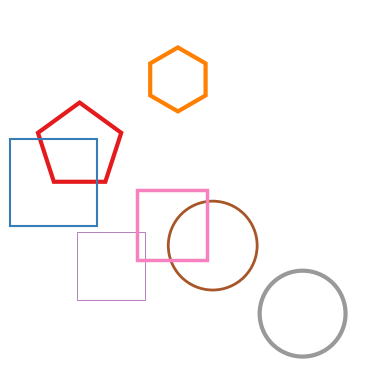[{"shape": "pentagon", "thickness": 3, "radius": 0.57, "center": [0.207, 0.62]}, {"shape": "square", "thickness": 1.5, "radius": 0.57, "center": [0.138, 0.526]}, {"shape": "square", "thickness": 0.5, "radius": 0.44, "center": [0.289, 0.31]}, {"shape": "hexagon", "thickness": 3, "radius": 0.42, "center": [0.462, 0.794]}, {"shape": "circle", "thickness": 2, "radius": 0.58, "center": [0.553, 0.362]}, {"shape": "square", "thickness": 2.5, "radius": 0.45, "center": [0.447, 0.417]}, {"shape": "circle", "thickness": 3, "radius": 0.56, "center": [0.786, 0.185]}]